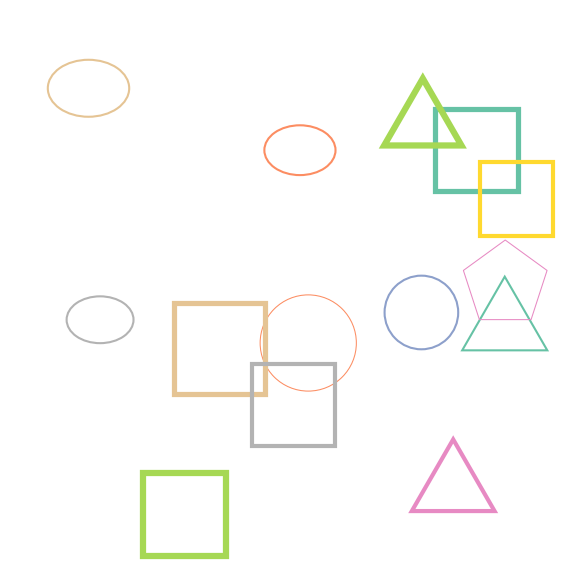[{"shape": "triangle", "thickness": 1, "radius": 0.43, "center": [0.874, 0.435]}, {"shape": "square", "thickness": 2.5, "radius": 0.36, "center": [0.825, 0.739]}, {"shape": "oval", "thickness": 1, "radius": 0.31, "center": [0.519, 0.739]}, {"shape": "circle", "thickness": 0.5, "radius": 0.42, "center": [0.534, 0.405]}, {"shape": "circle", "thickness": 1, "radius": 0.32, "center": [0.73, 0.458]}, {"shape": "triangle", "thickness": 2, "radius": 0.41, "center": [0.785, 0.156]}, {"shape": "pentagon", "thickness": 0.5, "radius": 0.38, "center": [0.875, 0.507]}, {"shape": "triangle", "thickness": 3, "radius": 0.39, "center": [0.732, 0.786]}, {"shape": "square", "thickness": 3, "radius": 0.36, "center": [0.319, 0.108]}, {"shape": "square", "thickness": 2, "radius": 0.32, "center": [0.895, 0.655]}, {"shape": "oval", "thickness": 1, "radius": 0.35, "center": [0.153, 0.846]}, {"shape": "square", "thickness": 2.5, "radius": 0.39, "center": [0.38, 0.396]}, {"shape": "square", "thickness": 2, "radius": 0.36, "center": [0.508, 0.298]}, {"shape": "oval", "thickness": 1, "radius": 0.29, "center": [0.173, 0.445]}]